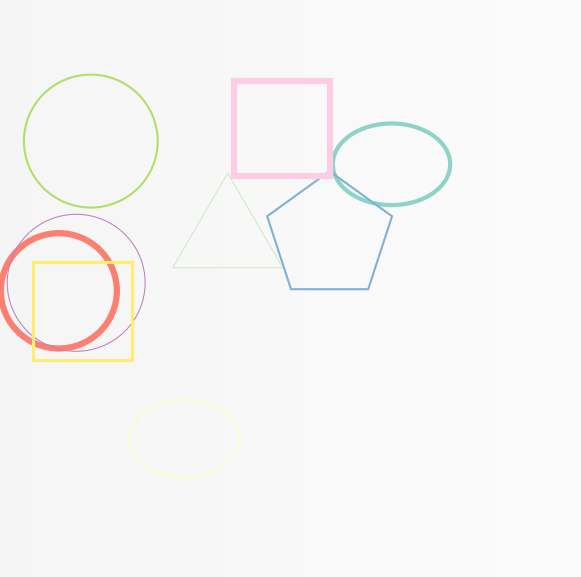[{"shape": "oval", "thickness": 2, "radius": 0.5, "center": [0.674, 0.715]}, {"shape": "oval", "thickness": 0.5, "radius": 0.48, "center": [0.317, 0.24]}, {"shape": "circle", "thickness": 3, "radius": 0.5, "center": [0.101, 0.496]}, {"shape": "pentagon", "thickness": 1, "radius": 0.56, "center": [0.567, 0.59]}, {"shape": "circle", "thickness": 1, "radius": 0.58, "center": [0.156, 0.755]}, {"shape": "square", "thickness": 3, "radius": 0.41, "center": [0.485, 0.777]}, {"shape": "circle", "thickness": 0.5, "radius": 0.59, "center": [0.131, 0.509]}, {"shape": "triangle", "thickness": 0.5, "radius": 0.55, "center": [0.392, 0.59]}, {"shape": "square", "thickness": 1.5, "radius": 0.42, "center": [0.142, 0.461]}]